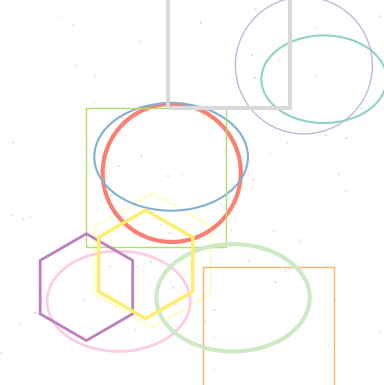[{"shape": "oval", "thickness": 1.5, "radius": 0.81, "center": [0.841, 0.794]}, {"shape": "hexagon", "thickness": 1, "radius": 0.87, "center": [0.396, 0.324]}, {"shape": "circle", "thickness": 1, "radius": 0.89, "center": [0.789, 0.83]}, {"shape": "circle", "thickness": 3, "radius": 0.9, "center": [0.446, 0.551]}, {"shape": "oval", "thickness": 1.5, "radius": 1.0, "center": [0.444, 0.592]}, {"shape": "square", "thickness": 1, "radius": 0.85, "center": [0.698, 0.137]}, {"shape": "square", "thickness": 1, "radius": 0.9, "center": [0.405, 0.539]}, {"shape": "oval", "thickness": 2, "radius": 0.93, "center": [0.308, 0.218]}, {"shape": "square", "thickness": 3, "radius": 0.79, "center": [0.594, 0.878]}, {"shape": "hexagon", "thickness": 2, "radius": 0.69, "center": [0.225, 0.254]}, {"shape": "oval", "thickness": 3, "radius": 1.0, "center": [0.605, 0.227]}, {"shape": "hexagon", "thickness": 2.5, "radius": 0.71, "center": [0.378, 0.313]}]